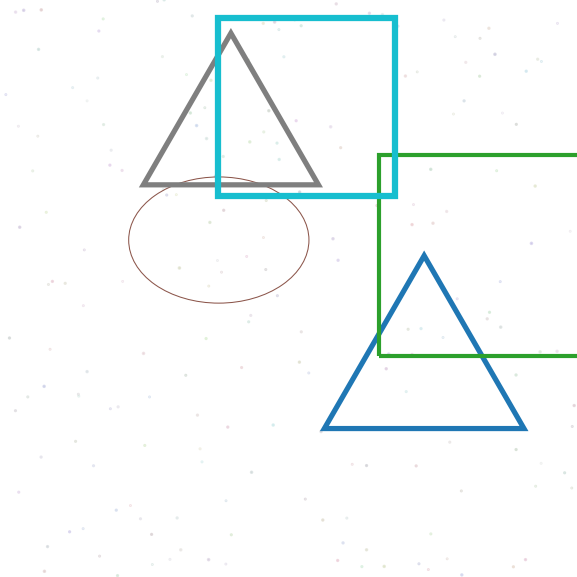[{"shape": "triangle", "thickness": 2.5, "radius": 1.0, "center": [0.734, 0.357]}, {"shape": "square", "thickness": 2, "radius": 0.87, "center": [0.831, 0.556]}, {"shape": "oval", "thickness": 0.5, "radius": 0.78, "center": [0.379, 0.583]}, {"shape": "triangle", "thickness": 2.5, "radius": 0.88, "center": [0.4, 0.767]}, {"shape": "square", "thickness": 3, "radius": 0.77, "center": [0.531, 0.814]}]